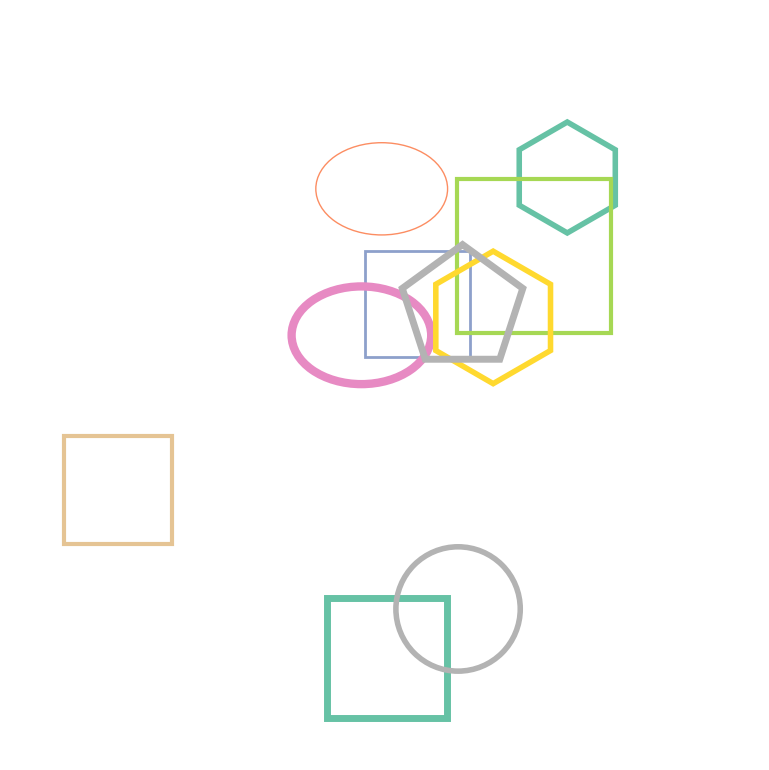[{"shape": "hexagon", "thickness": 2, "radius": 0.36, "center": [0.737, 0.769]}, {"shape": "square", "thickness": 2.5, "radius": 0.39, "center": [0.502, 0.145]}, {"shape": "oval", "thickness": 0.5, "radius": 0.43, "center": [0.496, 0.755]}, {"shape": "square", "thickness": 1, "radius": 0.34, "center": [0.542, 0.605]}, {"shape": "oval", "thickness": 3, "radius": 0.45, "center": [0.469, 0.565]}, {"shape": "square", "thickness": 1.5, "radius": 0.5, "center": [0.693, 0.667]}, {"shape": "hexagon", "thickness": 2, "radius": 0.43, "center": [0.64, 0.588]}, {"shape": "square", "thickness": 1.5, "radius": 0.35, "center": [0.153, 0.364]}, {"shape": "circle", "thickness": 2, "radius": 0.4, "center": [0.595, 0.209]}, {"shape": "pentagon", "thickness": 2.5, "radius": 0.41, "center": [0.601, 0.6]}]